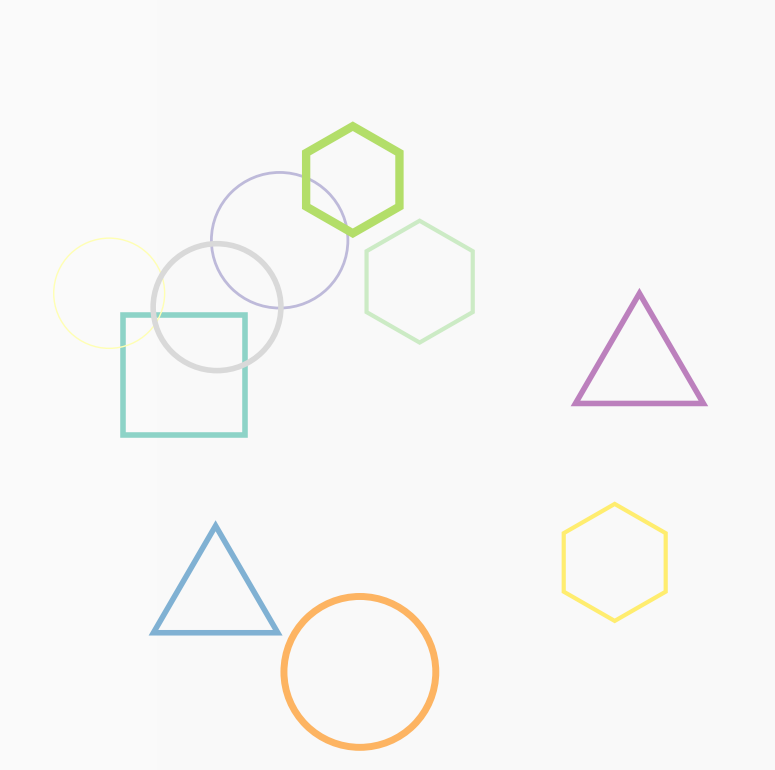[{"shape": "square", "thickness": 2, "radius": 0.39, "center": [0.238, 0.513]}, {"shape": "circle", "thickness": 0.5, "radius": 0.36, "center": [0.141, 0.619]}, {"shape": "circle", "thickness": 1, "radius": 0.44, "center": [0.361, 0.688]}, {"shape": "triangle", "thickness": 2, "radius": 0.46, "center": [0.278, 0.225]}, {"shape": "circle", "thickness": 2.5, "radius": 0.49, "center": [0.464, 0.127]}, {"shape": "hexagon", "thickness": 3, "radius": 0.35, "center": [0.455, 0.767]}, {"shape": "circle", "thickness": 2, "radius": 0.41, "center": [0.28, 0.601]}, {"shape": "triangle", "thickness": 2, "radius": 0.48, "center": [0.825, 0.524]}, {"shape": "hexagon", "thickness": 1.5, "radius": 0.4, "center": [0.541, 0.634]}, {"shape": "hexagon", "thickness": 1.5, "radius": 0.38, "center": [0.793, 0.27]}]